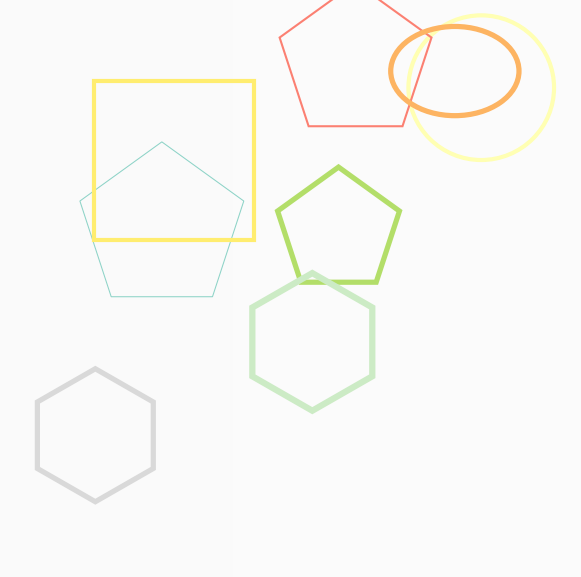[{"shape": "pentagon", "thickness": 0.5, "radius": 0.74, "center": [0.278, 0.605]}, {"shape": "circle", "thickness": 2, "radius": 0.63, "center": [0.828, 0.847]}, {"shape": "pentagon", "thickness": 1, "radius": 0.69, "center": [0.612, 0.892]}, {"shape": "oval", "thickness": 2.5, "radius": 0.55, "center": [0.783, 0.876]}, {"shape": "pentagon", "thickness": 2.5, "radius": 0.55, "center": [0.582, 0.6]}, {"shape": "hexagon", "thickness": 2.5, "radius": 0.58, "center": [0.164, 0.245]}, {"shape": "hexagon", "thickness": 3, "radius": 0.6, "center": [0.537, 0.407]}, {"shape": "square", "thickness": 2, "radius": 0.69, "center": [0.3, 0.721]}]